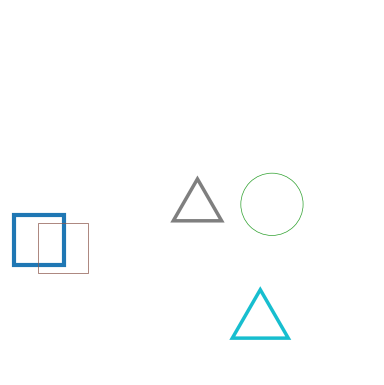[{"shape": "square", "thickness": 3, "radius": 0.33, "center": [0.101, 0.376]}, {"shape": "circle", "thickness": 0.5, "radius": 0.4, "center": [0.706, 0.469]}, {"shape": "square", "thickness": 0.5, "radius": 0.32, "center": [0.164, 0.355]}, {"shape": "triangle", "thickness": 2.5, "radius": 0.36, "center": [0.513, 0.463]}, {"shape": "triangle", "thickness": 2.5, "radius": 0.42, "center": [0.676, 0.164]}]